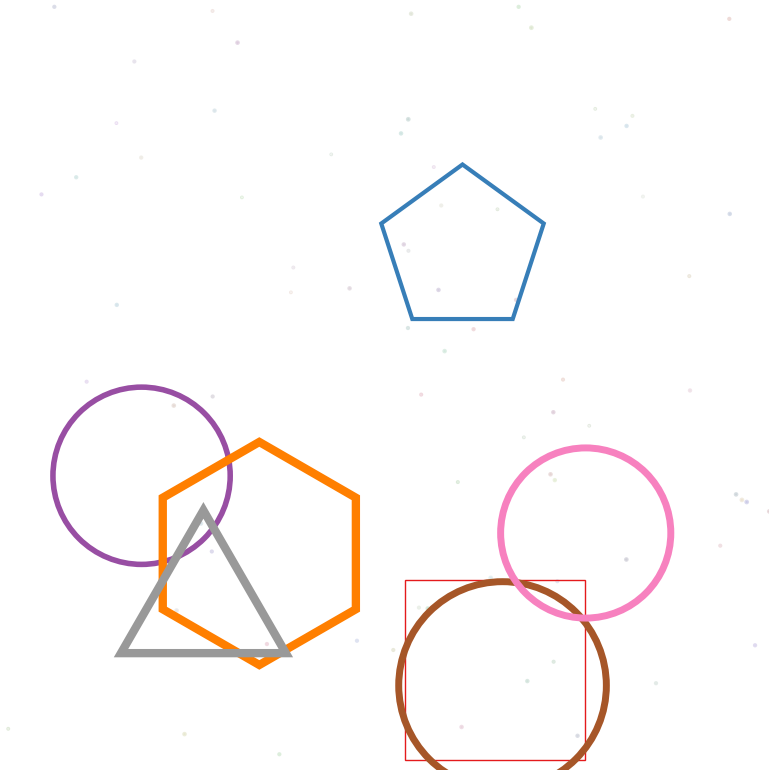[{"shape": "square", "thickness": 0.5, "radius": 0.58, "center": [0.643, 0.13]}, {"shape": "pentagon", "thickness": 1.5, "radius": 0.55, "center": [0.601, 0.675]}, {"shape": "circle", "thickness": 2, "radius": 0.58, "center": [0.184, 0.382]}, {"shape": "hexagon", "thickness": 3, "radius": 0.72, "center": [0.337, 0.281]}, {"shape": "circle", "thickness": 2.5, "radius": 0.67, "center": [0.653, 0.11]}, {"shape": "circle", "thickness": 2.5, "radius": 0.55, "center": [0.761, 0.308]}, {"shape": "triangle", "thickness": 3, "radius": 0.62, "center": [0.264, 0.214]}]